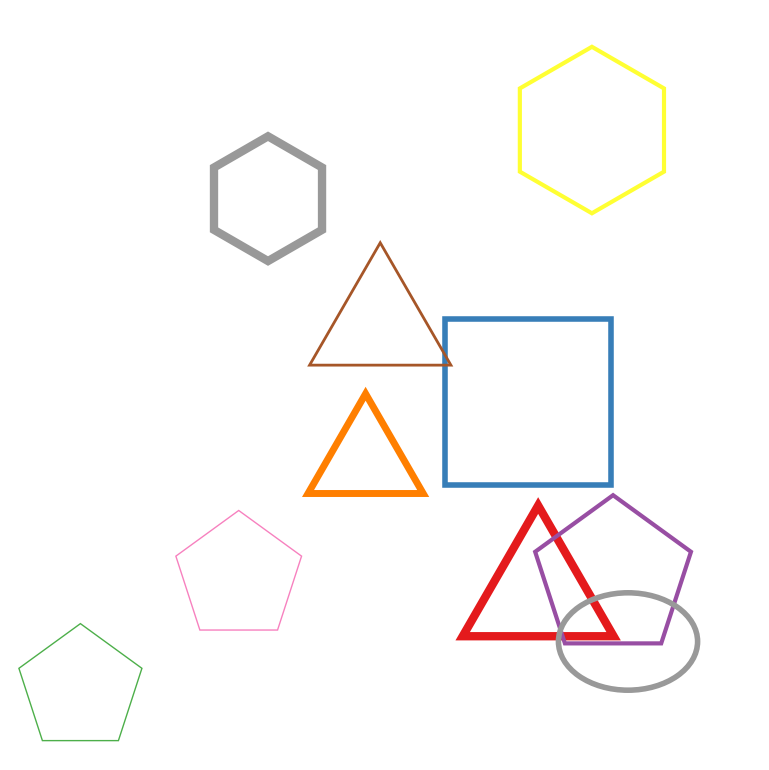[{"shape": "triangle", "thickness": 3, "radius": 0.57, "center": [0.699, 0.23]}, {"shape": "square", "thickness": 2, "radius": 0.54, "center": [0.686, 0.478]}, {"shape": "pentagon", "thickness": 0.5, "radius": 0.42, "center": [0.104, 0.106]}, {"shape": "pentagon", "thickness": 1.5, "radius": 0.53, "center": [0.796, 0.251]}, {"shape": "triangle", "thickness": 2.5, "radius": 0.43, "center": [0.475, 0.402]}, {"shape": "hexagon", "thickness": 1.5, "radius": 0.54, "center": [0.769, 0.831]}, {"shape": "triangle", "thickness": 1, "radius": 0.53, "center": [0.494, 0.579]}, {"shape": "pentagon", "thickness": 0.5, "radius": 0.43, "center": [0.31, 0.251]}, {"shape": "hexagon", "thickness": 3, "radius": 0.41, "center": [0.348, 0.742]}, {"shape": "oval", "thickness": 2, "radius": 0.45, "center": [0.816, 0.167]}]